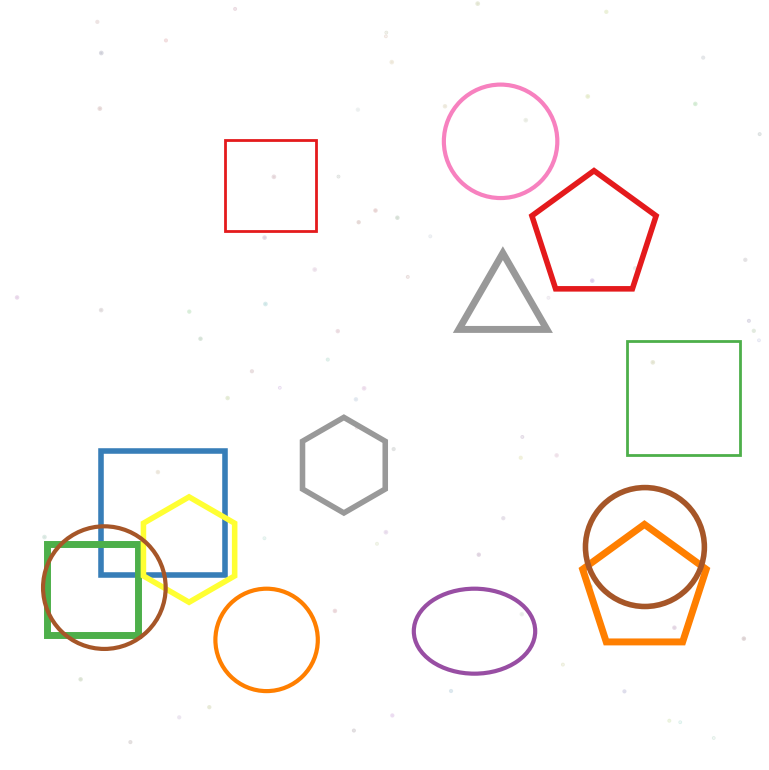[{"shape": "square", "thickness": 1, "radius": 0.3, "center": [0.351, 0.759]}, {"shape": "pentagon", "thickness": 2, "radius": 0.42, "center": [0.771, 0.694]}, {"shape": "square", "thickness": 2, "radius": 0.4, "center": [0.212, 0.334]}, {"shape": "square", "thickness": 2.5, "radius": 0.3, "center": [0.12, 0.234]}, {"shape": "square", "thickness": 1, "radius": 0.37, "center": [0.888, 0.483]}, {"shape": "oval", "thickness": 1.5, "radius": 0.39, "center": [0.616, 0.18]}, {"shape": "circle", "thickness": 1.5, "radius": 0.33, "center": [0.346, 0.169]}, {"shape": "pentagon", "thickness": 2.5, "radius": 0.42, "center": [0.837, 0.235]}, {"shape": "hexagon", "thickness": 2, "radius": 0.34, "center": [0.246, 0.286]}, {"shape": "circle", "thickness": 1.5, "radius": 0.4, "center": [0.136, 0.237]}, {"shape": "circle", "thickness": 2, "radius": 0.39, "center": [0.838, 0.29]}, {"shape": "circle", "thickness": 1.5, "radius": 0.37, "center": [0.65, 0.816]}, {"shape": "hexagon", "thickness": 2, "radius": 0.31, "center": [0.447, 0.396]}, {"shape": "triangle", "thickness": 2.5, "radius": 0.33, "center": [0.653, 0.605]}]